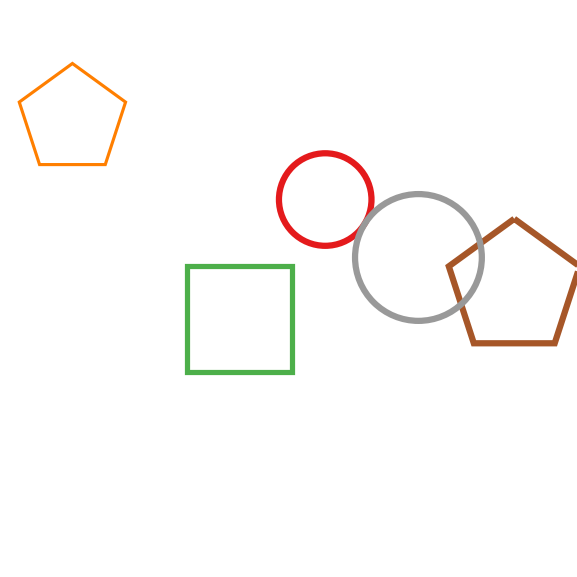[{"shape": "circle", "thickness": 3, "radius": 0.4, "center": [0.563, 0.654]}, {"shape": "square", "thickness": 2.5, "radius": 0.45, "center": [0.415, 0.447]}, {"shape": "pentagon", "thickness": 1.5, "radius": 0.48, "center": [0.125, 0.792]}, {"shape": "pentagon", "thickness": 3, "radius": 0.6, "center": [0.89, 0.501]}, {"shape": "circle", "thickness": 3, "radius": 0.55, "center": [0.725, 0.553]}]